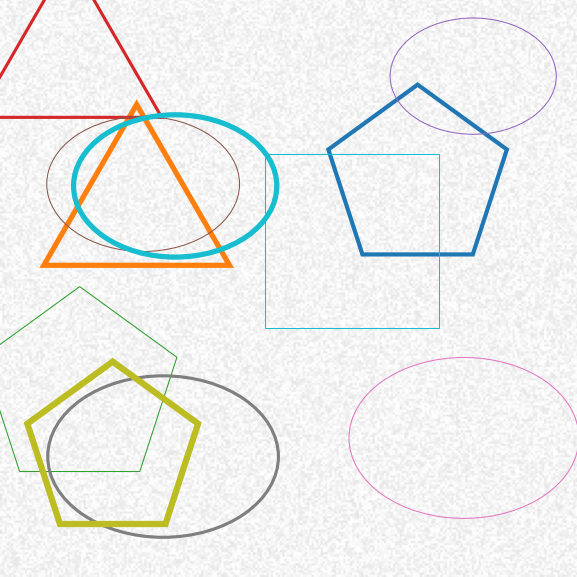[{"shape": "pentagon", "thickness": 2, "radius": 0.81, "center": [0.723, 0.69]}, {"shape": "triangle", "thickness": 2.5, "radius": 0.93, "center": [0.237, 0.633]}, {"shape": "pentagon", "thickness": 0.5, "radius": 0.88, "center": [0.138, 0.326]}, {"shape": "triangle", "thickness": 1.5, "radius": 0.93, "center": [0.12, 0.888]}, {"shape": "oval", "thickness": 0.5, "radius": 0.72, "center": [0.819, 0.867]}, {"shape": "oval", "thickness": 0.5, "radius": 0.83, "center": [0.248, 0.681]}, {"shape": "oval", "thickness": 0.5, "radius": 1.0, "center": [0.803, 0.241]}, {"shape": "oval", "thickness": 1.5, "radius": 1.0, "center": [0.282, 0.209]}, {"shape": "pentagon", "thickness": 3, "radius": 0.78, "center": [0.195, 0.217]}, {"shape": "square", "thickness": 0.5, "radius": 0.75, "center": [0.609, 0.582]}, {"shape": "oval", "thickness": 2.5, "radius": 0.88, "center": [0.303, 0.677]}]